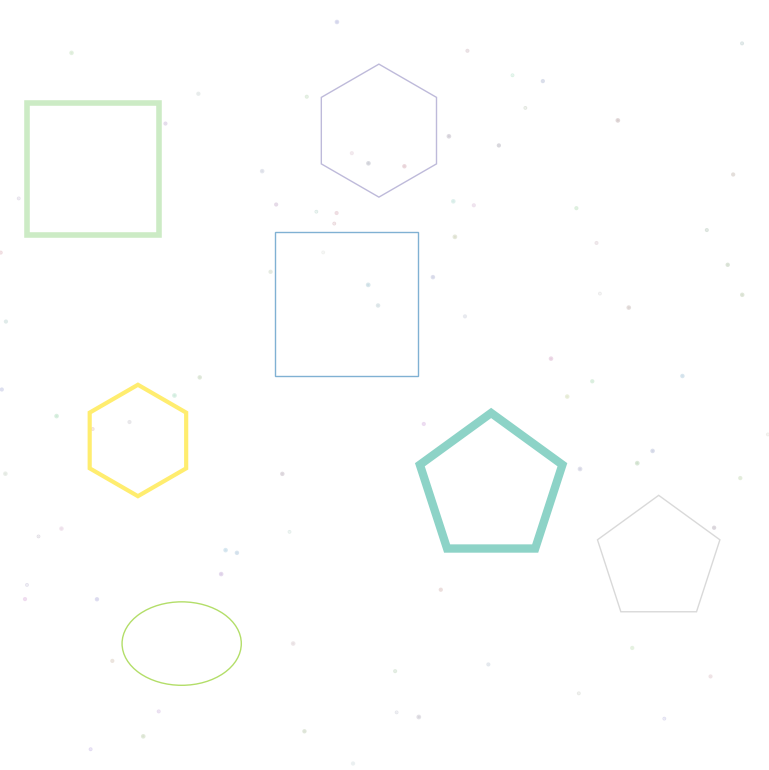[{"shape": "pentagon", "thickness": 3, "radius": 0.49, "center": [0.638, 0.366]}, {"shape": "hexagon", "thickness": 0.5, "radius": 0.43, "center": [0.492, 0.83]}, {"shape": "square", "thickness": 0.5, "radius": 0.47, "center": [0.45, 0.605]}, {"shape": "oval", "thickness": 0.5, "radius": 0.39, "center": [0.236, 0.164]}, {"shape": "pentagon", "thickness": 0.5, "radius": 0.42, "center": [0.855, 0.273]}, {"shape": "square", "thickness": 2, "radius": 0.43, "center": [0.121, 0.781]}, {"shape": "hexagon", "thickness": 1.5, "radius": 0.36, "center": [0.179, 0.428]}]